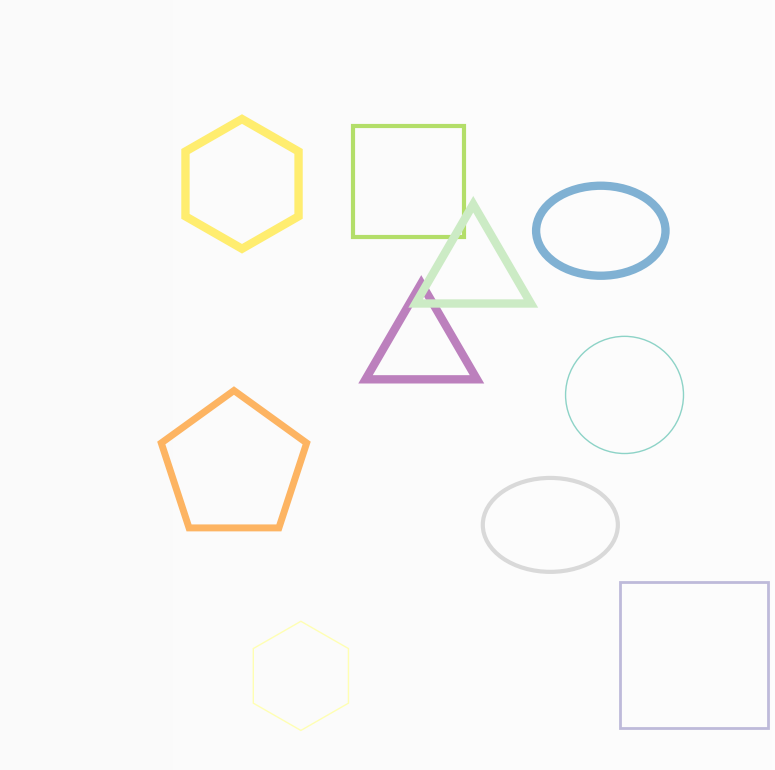[{"shape": "circle", "thickness": 0.5, "radius": 0.38, "center": [0.806, 0.487]}, {"shape": "hexagon", "thickness": 0.5, "radius": 0.35, "center": [0.388, 0.122]}, {"shape": "square", "thickness": 1, "radius": 0.47, "center": [0.896, 0.149]}, {"shape": "oval", "thickness": 3, "radius": 0.42, "center": [0.775, 0.7]}, {"shape": "pentagon", "thickness": 2.5, "radius": 0.49, "center": [0.302, 0.394]}, {"shape": "square", "thickness": 1.5, "radius": 0.36, "center": [0.527, 0.764]}, {"shape": "oval", "thickness": 1.5, "radius": 0.44, "center": [0.71, 0.318]}, {"shape": "triangle", "thickness": 3, "radius": 0.42, "center": [0.544, 0.549]}, {"shape": "triangle", "thickness": 3, "radius": 0.43, "center": [0.611, 0.649]}, {"shape": "hexagon", "thickness": 3, "radius": 0.42, "center": [0.312, 0.761]}]